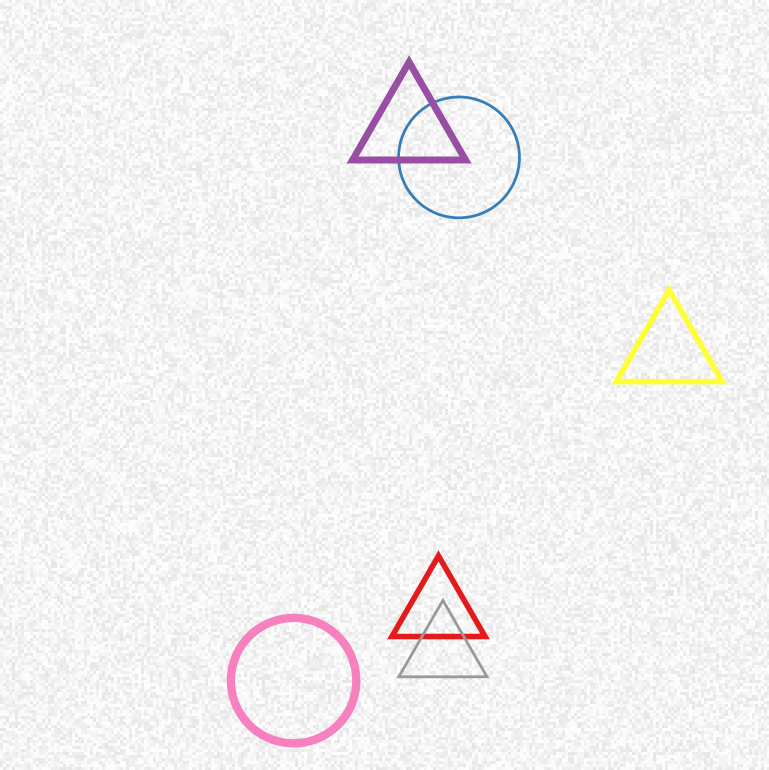[{"shape": "triangle", "thickness": 2, "radius": 0.35, "center": [0.569, 0.208]}, {"shape": "circle", "thickness": 1, "radius": 0.39, "center": [0.596, 0.796]}, {"shape": "triangle", "thickness": 2.5, "radius": 0.42, "center": [0.531, 0.835]}, {"shape": "triangle", "thickness": 2, "radius": 0.4, "center": [0.869, 0.544]}, {"shape": "circle", "thickness": 3, "radius": 0.41, "center": [0.381, 0.116]}, {"shape": "triangle", "thickness": 1, "radius": 0.33, "center": [0.575, 0.154]}]